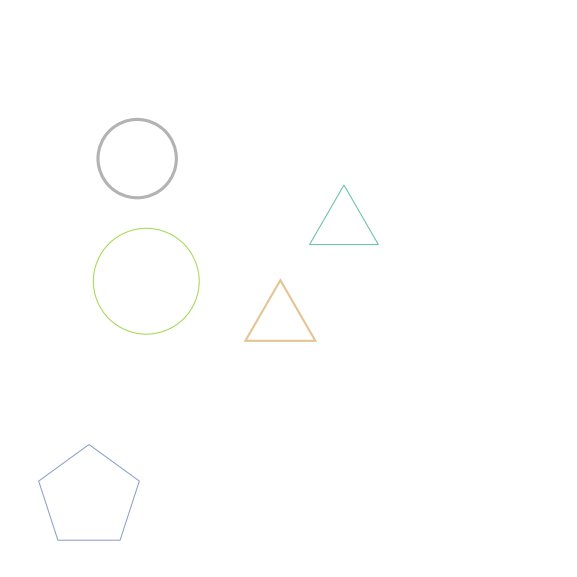[{"shape": "triangle", "thickness": 0.5, "radius": 0.34, "center": [0.596, 0.61]}, {"shape": "pentagon", "thickness": 0.5, "radius": 0.46, "center": [0.154, 0.138]}, {"shape": "circle", "thickness": 0.5, "radius": 0.46, "center": [0.253, 0.512]}, {"shape": "triangle", "thickness": 1, "radius": 0.35, "center": [0.485, 0.444]}, {"shape": "circle", "thickness": 1.5, "radius": 0.34, "center": [0.238, 0.725]}]